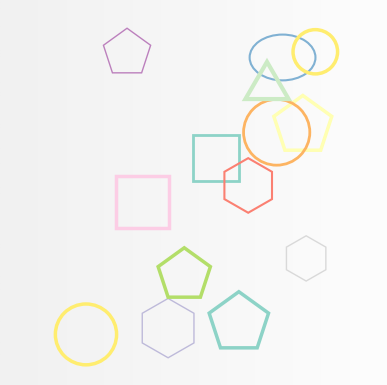[{"shape": "square", "thickness": 2, "radius": 0.3, "center": [0.557, 0.59]}, {"shape": "pentagon", "thickness": 2.5, "radius": 0.4, "center": [0.616, 0.162]}, {"shape": "pentagon", "thickness": 2.5, "radius": 0.39, "center": [0.781, 0.673]}, {"shape": "hexagon", "thickness": 1, "radius": 0.39, "center": [0.434, 0.148]}, {"shape": "hexagon", "thickness": 1.5, "radius": 0.35, "center": [0.641, 0.518]}, {"shape": "oval", "thickness": 1.5, "radius": 0.42, "center": [0.729, 0.851]}, {"shape": "circle", "thickness": 2, "radius": 0.43, "center": [0.714, 0.656]}, {"shape": "pentagon", "thickness": 2.5, "radius": 0.35, "center": [0.476, 0.285]}, {"shape": "square", "thickness": 2.5, "radius": 0.34, "center": [0.367, 0.475]}, {"shape": "hexagon", "thickness": 1, "radius": 0.29, "center": [0.79, 0.329]}, {"shape": "pentagon", "thickness": 1, "radius": 0.32, "center": [0.328, 0.863]}, {"shape": "triangle", "thickness": 3, "radius": 0.32, "center": [0.689, 0.775]}, {"shape": "circle", "thickness": 2.5, "radius": 0.39, "center": [0.222, 0.131]}, {"shape": "circle", "thickness": 2.5, "radius": 0.29, "center": [0.814, 0.866]}]